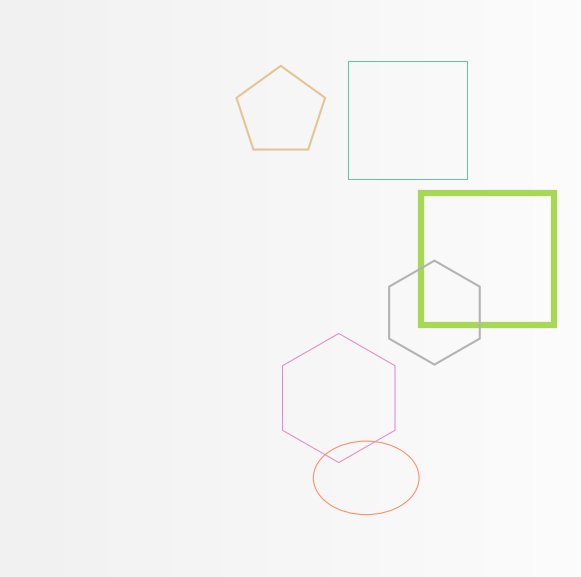[{"shape": "square", "thickness": 0.5, "radius": 0.51, "center": [0.701, 0.791]}, {"shape": "oval", "thickness": 0.5, "radius": 0.45, "center": [0.63, 0.172]}, {"shape": "hexagon", "thickness": 0.5, "radius": 0.56, "center": [0.583, 0.31]}, {"shape": "square", "thickness": 3, "radius": 0.57, "center": [0.839, 0.551]}, {"shape": "pentagon", "thickness": 1, "radius": 0.4, "center": [0.483, 0.805]}, {"shape": "hexagon", "thickness": 1, "radius": 0.45, "center": [0.747, 0.458]}]